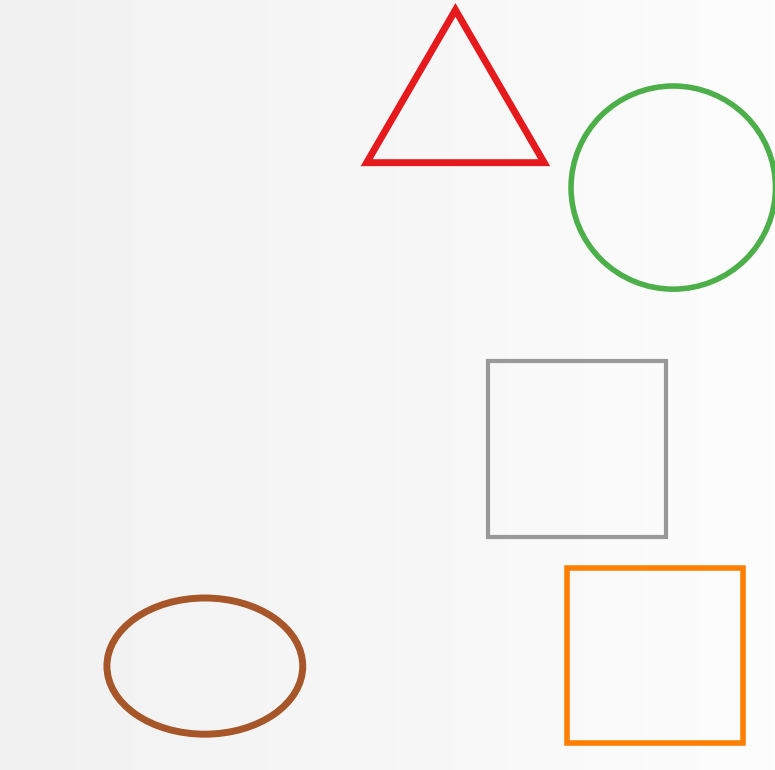[{"shape": "triangle", "thickness": 2.5, "radius": 0.66, "center": [0.588, 0.855]}, {"shape": "circle", "thickness": 2, "radius": 0.66, "center": [0.869, 0.756]}, {"shape": "square", "thickness": 2, "radius": 0.57, "center": [0.845, 0.149]}, {"shape": "oval", "thickness": 2.5, "radius": 0.63, "center": [0.264, 0.135]}, {"shape": "square", "thickness": 1.5, "radius": 0.57, "center": [0.744, 0.417]}]